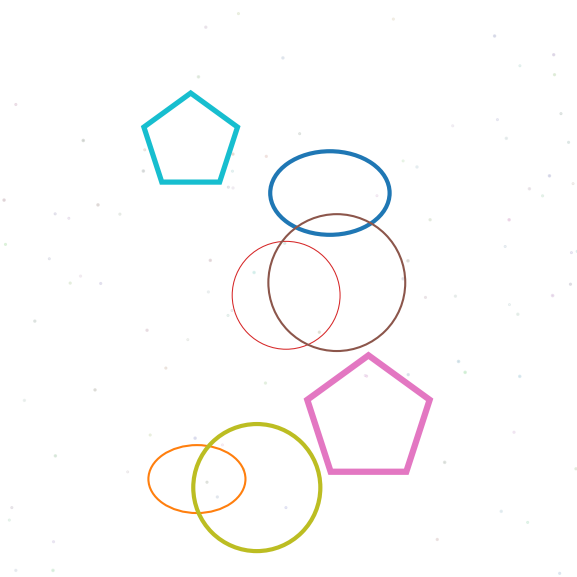[{"shape": "oval", "thickness": 2, "radius": 0.52, "center": [0.571, 0.665]}, {"shape": "oval", "thickness": 1, "radius": 0.42, "center": [0.341, 0.17]}, {"shape": "circle", "thickness": 0.5, "radius": 0.47, "center": [0.495, 0.488]}, {"shape": "circle", "thickness": 1, "radius": 0.59, "center": [0.583, 0.51]}, {"shape": "pentagon", "thickness": 3, "radius": 0.56, "center": [0.638, 0.272]}, {"shape": "circle", "thickness": 2, "radius": 0.55, "center": [0.445, 0.155]}, {"shape": "pentagon", "thickness": 2.5, "radius": 0.43, "center": [0.33, 0.753]}]